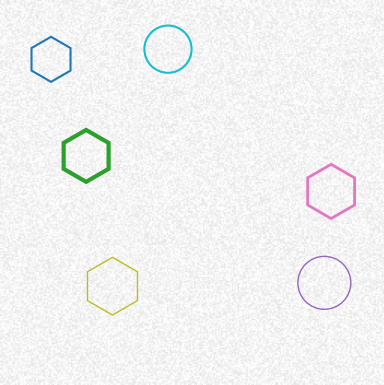[{"shape": "hexagon", "thickness": 1.5, "radius": 0.29, "center": [0.133, 0.846]}, {"shape": "hexagon", "thickness": 3, "radius": 0.34, "center": [0.224, 0.595]}, {"shape": "circle", "thickness": 1, "radius": 0.34, "center": [0.842, 0.265]}, {"shape": "hexagon", "thickness": 2, "radius": 0.35, "center": [0.86, 0.503]}, {"shape": "hexagon", "thickness": 1, "radius": 0.37, "center": [0.292, 0.257]}, {"shape": "circle", "thickness": 1.5, "radius": 0.31, "center": [0.436, 0.872]}]